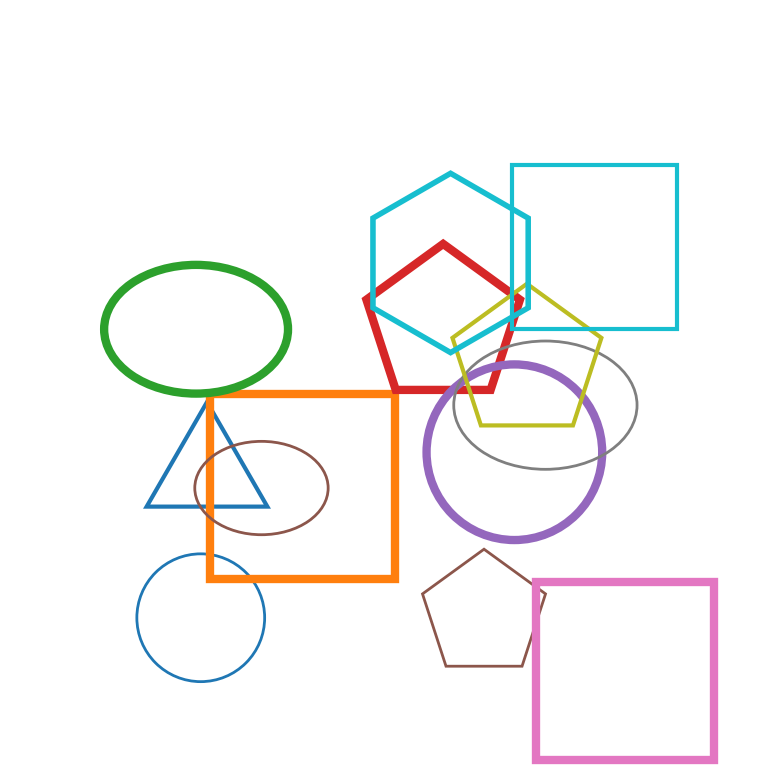[{"shape": "triangle", "thickness": 1.5, "radius": 0.45, "center": [0.269, 0.387]}, {"shape": "circle", "thickness": 1, "radius": 0.41, "center": [0.261, 0.198]}, {"shape": "square", "thickness": 3, "radius": 0.6, "center": [0.393, 0.368]}, {"shape": "oval", "thickness": 3, "radius": 0.6, "center": [0.255, 0.572]}, {"shape": "pentagon", "thickness": 3, "radius": 0.52, "center": [0.576, 0.578]}, {"shape": "circle", "thickness": 3, "radius": 0.57, "center": [0.668, 0.413]}, {"shape": "pentagon", "thickness": 1, "radius": 0.42, "center": [0.629, 0.203]}, {"shape": "oval", "thickness": 1, "radius": 0.43, "center": [0.34, 0.366]}, {"shape": "square", "thickness": 3, "radius": 0.58, "center": [0.812, 0.129]}, {"shape": "oval", "thickness": 1, "radius": 0.6, "center": [0.708, 0.474]}, {"shape": "pentagon", "thickness": 1.5, "radius": 0.51, "center": [0.684, 0.53]}, {"shape": "hexagon", "thickness": 2, "radius": 0.58, "center": [0.585, 0.658]}, {"shape": "square", "thickness": 1.5, "radius": 0.53, "center": [0.772, 0.679]}]